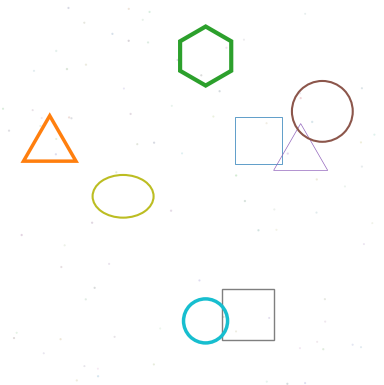[{"shape": "square", "thickness": 0.5, "radius": 0.31, "center": [0.672, 0.635]}, {"shape": "triangle", "thickness": 2.5, "radius": 0.39, "center": [0.129, 0.621]}, {"shape": "hexagon", "thickness": 3, "radius": 0.38, "center": [0.534, 0.854]}, {"shape": "triangle", "thickness": 0.5, "radius": 0.41, "center": [0.781, 0.598]}, {"shape": "circle", "thickness": 1.5, "radius": 0.39, "center": [0.837, 0.711]}, {"shape": "square", "thickness": 1, "radius": 0.33, "center": [0.645, 0.183]}, {"shape": "oval", "thickness": 1.5, "radius": 0.4, "center": [0.32, 0.49]}, {"shape": "circle", "thickness": 2.5, "radius": 0.29, "center": [0.534, 0.166]}]